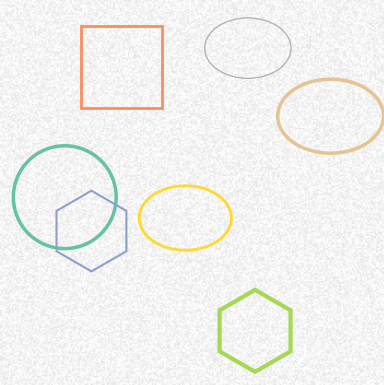[{"shape": "circle", "thickness": 2.5, "radius": 0.67, "center": [0.168, 0.488]}, {"shape": "square", "thickness": 2, "radius": 0.53, "center": [0.315, 0.826]}, {"shape": "hexagon", "thickness": 1.5, "radius": 0.52, "center": [0.238, 0.4]}, {"shape": "hexagon", "thickness": 3, "radius": 0.53, "center": [0.663, 0.141]}, {"shape": "oval", "thickness": 2, "radius": 0.6, "center": [0.481, 0.434]}, {"shape": "oval", "thickness": 2.5, "radius": 0.69, "center": [0.859, 0.698]}, {"shape": "oval", "thickness": 1, "radius": 0.56, "center": [0.644, 0.875]}]